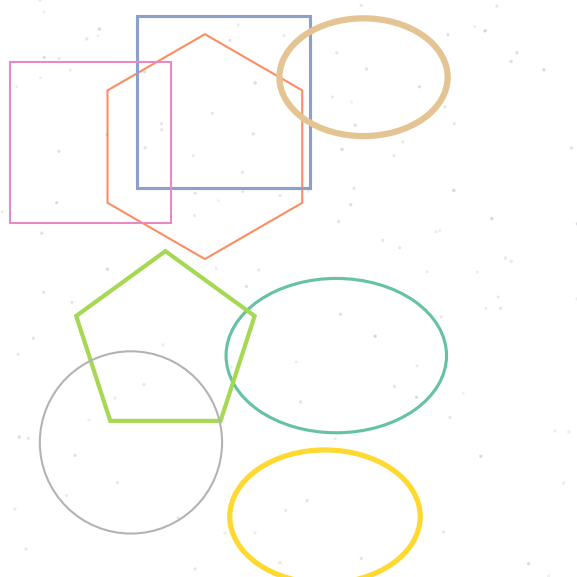[{"shape": "oval", "thickness": 1.5, "radius": 0.95, "center": [0.582, 0.383]}, {"shape": "hexagon", "thickness": 1, "radius": 0.97, "center": [0.355, 0.745]}, {"shape": "square", "thickness": 1.5, "radius": 0.75, "center": [0.387, 0.822]}, {"shape": "square", "thickness": 1, "radius": 0.69, "center": [0.157, 0.752]}, {"shape": "pentagon", "thickness": 2, "radius": 0.81, "center": [0.286, 0.402]}, {"shape": "oval", "thickness": 2.5, "radius": 0.82, "center": [0.563, 0.105]}, {"shape": "oval", "thickness": 3, "radius": 0.73, "center": [0.629, 0.865]}, {"shape": "circle", "thickness": 1, "radius": 0.79, "center": [0.227, 0.233]}]